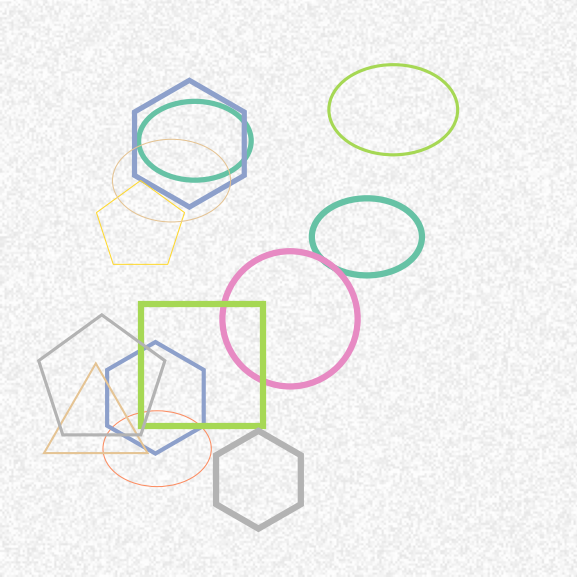[{"shape": "oval", "thickness": 2.5, "radius": 0.49, "center": [0.338, 0.755]}, {"shape": "oval", "thickness": 3, "radius": 0.48, "center": [0.635, 0.589]}, {"shape": "oval", "thickness": 0.5, "radius": 0.47, "center": [0.272, 0.222]}, {"shape": "hexagon", "thickness": 2, "radius": 0.48, "center": [0.269, 0.31]}, {"shape": "hexagon", "thickness": 2.5, "radius": 0.55, "center": [0.328, 0.75]}, {"shape": "circle", "thickness": 3, "radius": 0.59, "center": [0.502, 0.447]}, {"shape": "oval", "thickness": 1.5, "radius": 0.56, "center": [0.681, 0.809]}, {"shape": "square", "thickness": 3, "radius": 0.53, "center": [0.35, 0.368]}, {"shape": "pentagon", "thickness": 0.5, "radius": 0.4, "center": [0.243, 0.606]}, {"shape": "oval", "thickness": 0.5, "radius": 0.51, "center": [0.297, 0.686]}, {"shape": "triangle", "thickness": 1, "radius": 0.52, "center": [0.166, 0.266]}, {"shape": "hexagon", "thickness": 3, "radius": 0.42, "center": [0.448, 0.168]}, {"shape": "pentagon", "thickness": 1.5, "radius": 0.57, "center": [0.176, 0.339]}]